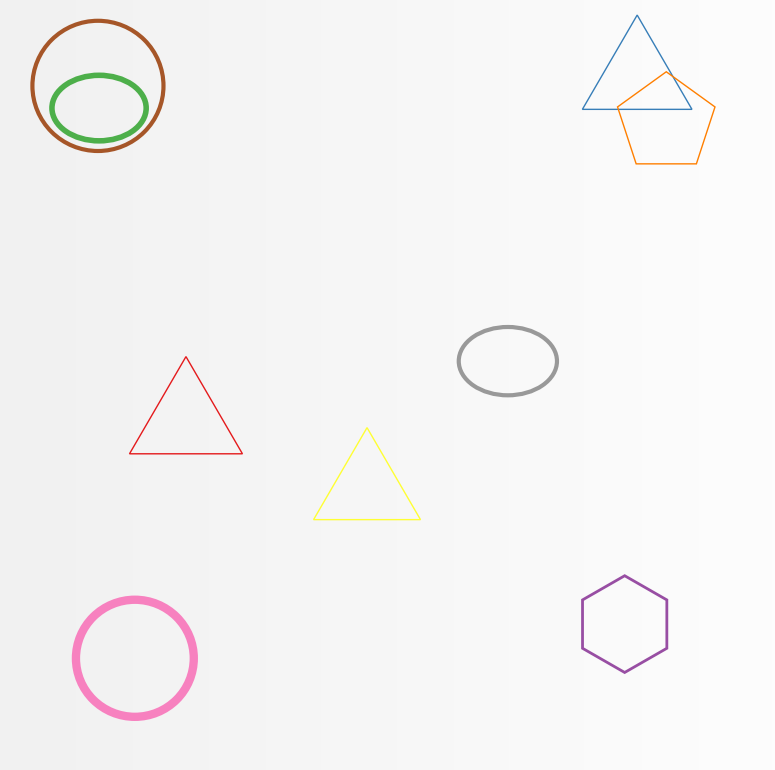[{"shape": "triangle", "thickness": 0.5, "radius": 0.42, "center": [0.24, 0.453]}, {"shape": "triangle", "thickness": 0.5, "radius": 0.41, "center": [0.822, 0.899]}, {"shape": "oval", "thickness": 2, "radius": 0.3, "center": [0.128, 0.86]}, {"shape": "hexagon", "thickness": 1, "radius": 0.31, "center": [0.806, 0.189]}, {"shape": "pentagon", "thickness": 0.5, "radius": 0.33, "center": [0.86, 0.841]}, {"shape": "triangle", "thickness": 0.5, "radius": 0.4, "center": [0.474, 0.365]}, {"shape": "circle", "thickness": 1.5, "radius": 0.42, "center": [0.126, 0.888]}, {"shape": "circle", "thickness": 3, "radius": 0.38, "center": [0.174, 0.145]}, {"shape": "oval", "thickness": 1.5, "radius": 0.32, "center": [0.655, 0.531]}]